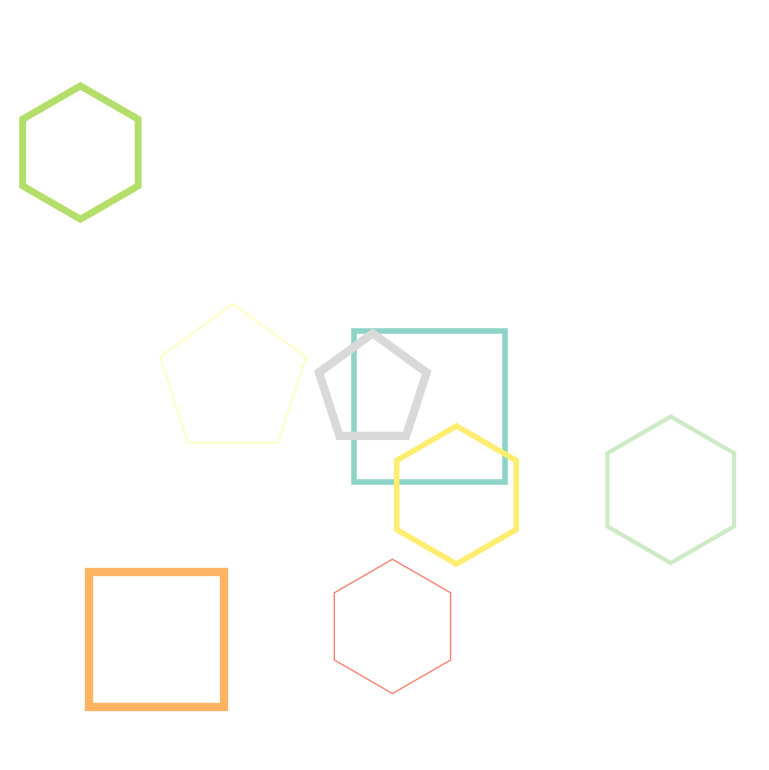[{"shape": "square", "thickness": 2, "radius": 0.49, "center": [0.557, 0.472]}, {"shape": "pentagon", "thickness": 0.5, "radius": 0.5, "center": [0.303, 0.506]}, {"shape": "hexagon", "thickness": 0.5, "radius": 0.44, "center": [0.51, 0.186]}, {"shape": "square", "thickness": 3, "radius": 0.44, "center": [0.203, 0.17]}, {"shape": "hexagon", "thickness": 2.5, "radius": 0.43, "center": [0.104, 0.802]}, {"shape": "pentagon", "thickness": 3, "radius": 0.37, "center": [0.484, 0.493]}, {"shape": "hexagon", "thickness": 1.5, "radius": 0.48, "center": [0.871, 0.364]}, {"shape": "hexagon", "thickness": 2, "radius": 0.45, "center": [0.593, 0.357]}]